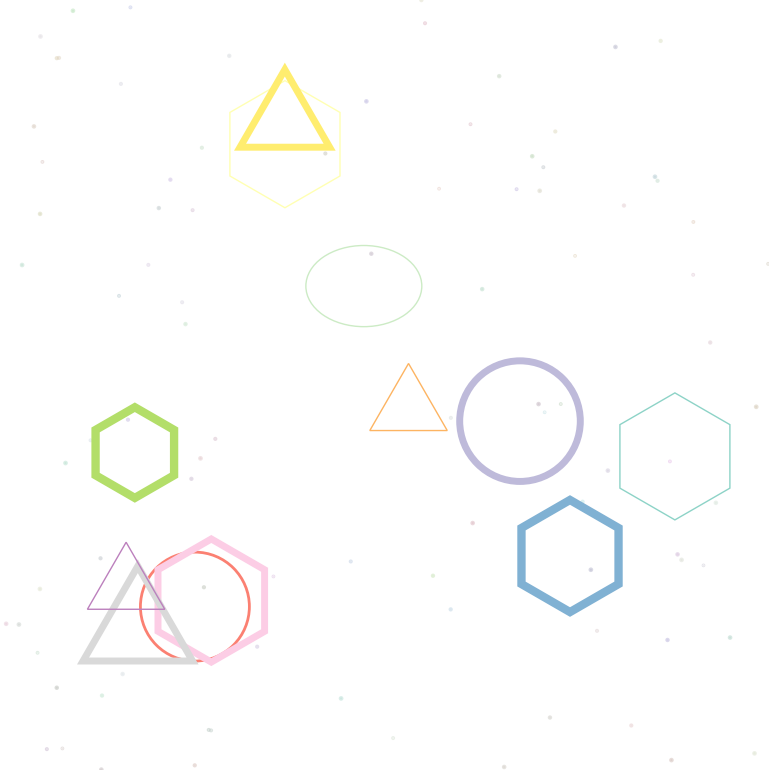[{"shape": "hexagon", "thickness": 0.5, "radius": 0.41, "center": [0.877, 0.407]}, {"shape": "hexagon", "thickness": 0.5, "radius": 0.41, "center": [0.37, 0.813]}, {"shape": "circle", "thickness": 2.5, "radius": 0.39, "center": [0.675, 0.453]}, {"shape": "circle", "thickness": 1, "radius": 0.35, "center": [0.253, 0.212]}, {"shape": "hexagon", "thickness": 3, "radius": 0.36, "center": [0.74, 0.278]}, {"shape": "triangle", "thickness": 0.5, "radius": 0.29, "center": [0.531, 0.47]}, {"shape": "hexagon", "thickness": 3, "radius": 0.29, "center": [0.175, 0.412]}, {"shape": "hexagon", "thickness": 2.5, "radius": 0.4, "center": [0.274, 0.22]}, {"shape": "triangle", "thickness": 2.5, "radius": 0.41, "center": [0.179, 0.183]}, {"shape": "triangle", "thickness": 0.5, "radius": 0.29, "center": [0.164, 0.238]}, {"shape": "oval", "thickness": 0.5, "radius": 0.38, "center": [0.473, 0.628]}, {"shape": "triangle", "thickness": 2.5, "radius": 0.34, "center": [0.37, 0.842]}]